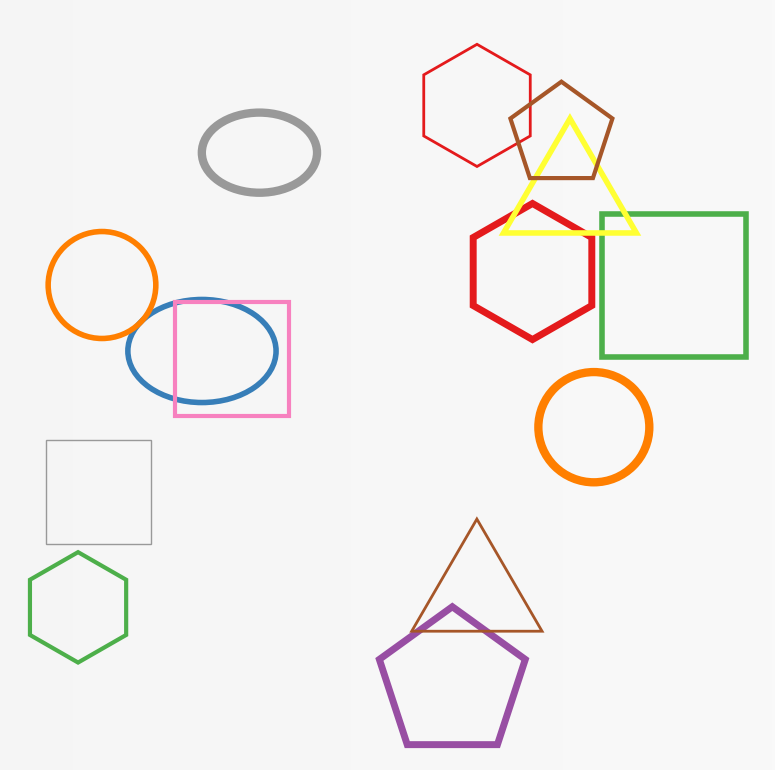[{"shape": "hexagon", "thickness": 2.5, "radius": 0.44, "center": [0.687, 0.647]}, {"shape": "hexagon", "thickness": 1, "radius": 0.4, "center": [0.615, 0.863]}, {"shape": "oval", "thickness": 2, "radius": 0.48, "center": [0.261, 0.544]}, {"shape": "square", "thickness": 2, "radius": 0.46, "center": [0.87, 0.629]}, {"shape": "hexagon", "thickness": 1.5, "radius": 0.36, "center": [0.101, 0.211]}, {"shape": "pentagon", "thickness": 2.5, "radius": 0.49, "center": [0.584, 0.113]}, {"shape": "circle", "thickness": 3, "radius": 0.36, "center": [0.766, 0.445]}, {"shape": "circle", "thickness": 2, "radius": 0.35, "center": [0.132, 0.63]}, {"shape": "triangle", "thickness": 2, "radius": 0.49, "center": [0.735, 0.747]}, {"shape": "triangle", "thickness": 1, "radius": 0.49, "center": [0.615, 0.229]}, {"shape": "pentagon", "thickness": 1.5, "radius": 0.35, "center": [0.724, 0.825]}, {"shape": "square", "thickness": 1.5, "radius": 0.37, "center": [0.3, 0.534]}, {"shape": "oval", "thickness": 3, "radius": 0.37, "center": [0.335, 0.802]}, {"shape": "square", "thickness": 0.5, "radius": 0.34, "center": [0.127, 0.361]}]